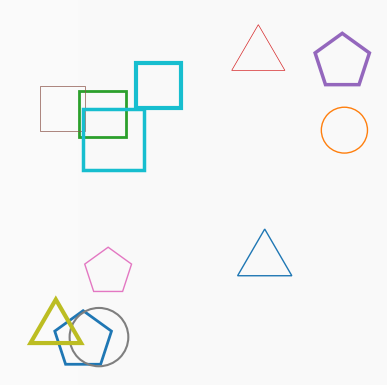[{"shape": "pentagon", "thickness": 2, "radius": 0.38, "center": [0.215, 0.116]}, {"shape": "triangle", "thickness": 1, "radius": 0.4, "center": [0.683, 0.324]}, {"shape": "circle", "thickness": 1, "radius": 0.3, "center": [0.889, 0.662]}, {"shape": "square", "thickness": 2, "radius": 0.3, "center": [0.264, 0.704]}, {"shape": "triangle", "thickness": 0.5, "radius": 0.4, "center": [0.667, 0.857]}, {"shape": "pentagon", "thickness": 2.5, "radius": 0.37, "center": [0.883, 0.84]}, {"shape": "square", "thickness": 0.5, "radius": 0.3, "center": [0.162, 0.718]}, {"shape": "pentagon", "thickness": 1, "radius": 0.32, "center": [0.279, 0.294]}, {"shape": "circle", "thickness": 1.5, "radius": 0.38, "center": [0.255, 0.124]}, {"shape": "triangle", "thickness": 3, "radius": 0.38, "center": [0.144, 0.147]}, {"shape": "square", "thickness": 2.5, "radius": 0.39, "center": [0.292, 0.637]}, {"shape": "square", "thickness": 3, "radius": 0.29, "center": [0.41, 0.778]}]